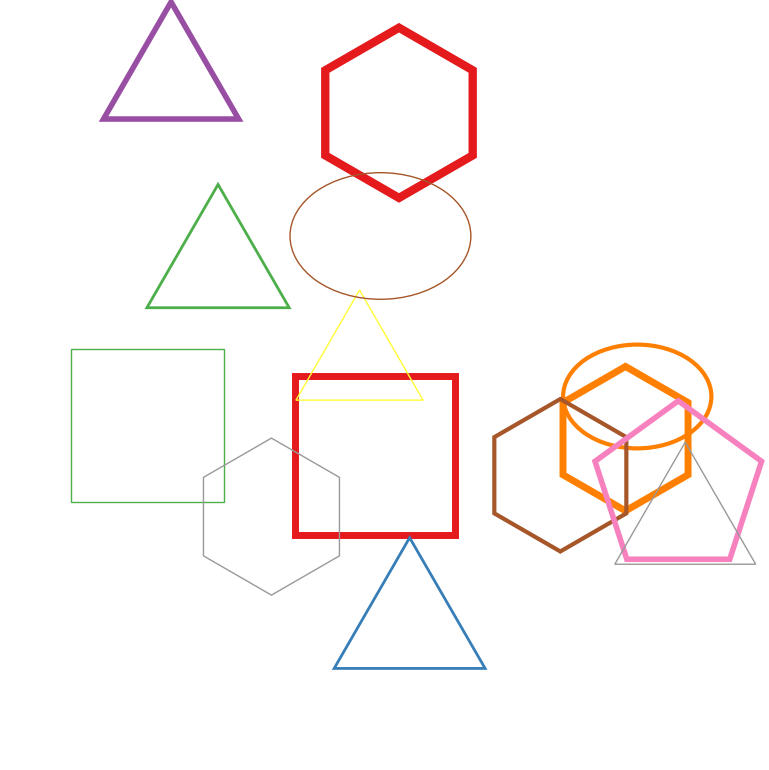[{"shape": "square", "thickness": 2.5, "radius": 0.52, "center": [0.487, 0.408]}, {"shape": "hexagon", "thickness": 3, "radius": 0.55, "center": [0.518, 0.853]}, {"shape": "triangle", "thickness": 1, "radius": 0.57, "center": [0.532, 0.189]}, {"shape": "triangle", "thickness": 1, "radius": 0.53, "center": [0.283, 0.654]}, {"shape": "square", "thickness": 0.5, "radius": 0.5, "center": [0.192, 0.448]}, {"shape": "triangle", "thickness": 2, "radius": 0.51, "center": [0.222, 0.896]}, {"shape": "oval", "thickness": 1.5, "radius": 0.48, "center": [0.828, 0.485]}, {"shape": "hexagon", "thickness": 2.5, "radius": 0.47, "center": [0.812, 0.43]}, {"shape": "triangle", "thickness": 0.5, "radius": 0.48, "center": [0.467, 0.528]}, {"shape": "hexagon", "thickness": 1.5, "radius": 0.49, "center": [0.728, 0.383]}, {"shape": "oval", "thickness": 0.5, "radius": 0.59, "center": [0.494, 0.694]}, {"shape": "pentagon", "thickness": 2, "radius": 0.57, "center": [0.881, 0.366]}, {"shape": "triangle", "thickness": 0.5, "radius": 0.53, "center": [0.89, 0.32]}, {"shape": "hexagon", "thickness": 0.5, "radius": 0.51, "center": [0.353, 0.329]}]